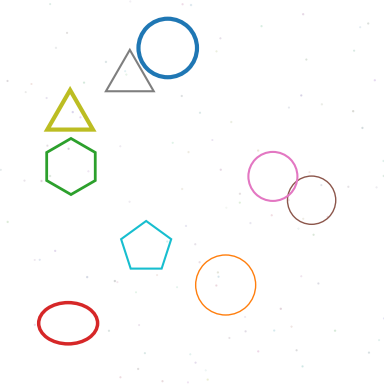[{"shape": "circle", "thickness": 3, "radius": 0.38, "center": [0.436, 0.875]}, {"shape": "circle", "thickness": 1, "radius": 0.39, "center": [0.586, 0.26]}, {"shape": "hexagon", "thickness": 2, "radius": 0.36, "center": [0.184, 0.568]}, {"shape": "oval", "thickness": 2.5, "radius": 0.38, "center": [0.177, 0.16]}, {"shape": "circle", "thickness": 1, "radius": 0.31, "center": [0.809, 0.48]}, {"shape": "circle", "thickness": 1.5, "radius": 0.32, "center": [0.709, 0.542]}, {"shape": "triangle", "thickness": 1.5, "radius": 0.36, "center": [0.337, 0.799]}, {"shape": "triangle", "thickness": 3, "radius": 0.34, "center": [0.182, 0.698]}, {"shape": "pentagon", "thickness": 1.5, "radius": 0.34, "center": [0.38, 0.358]}]